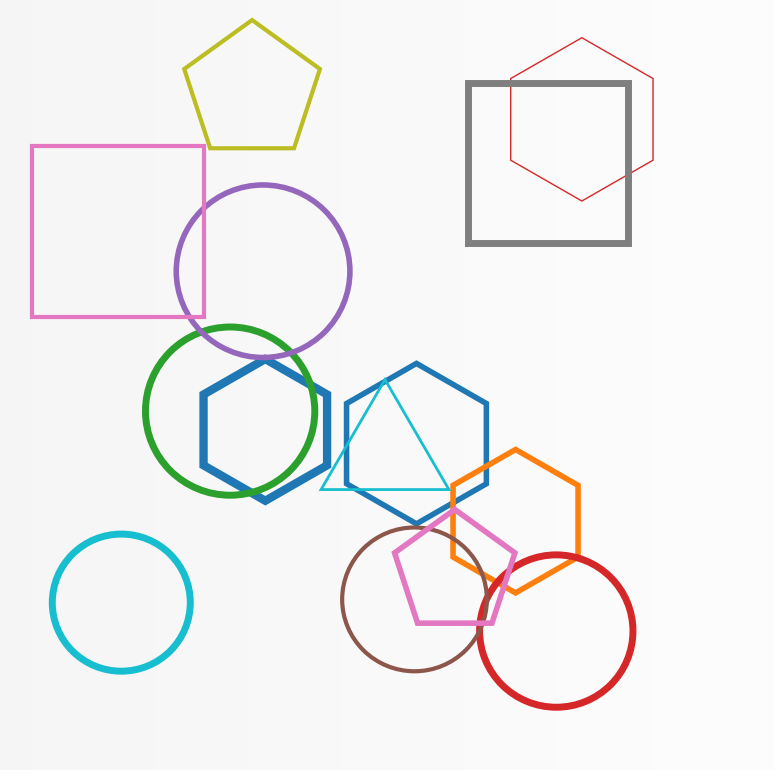[{"shape": "hexagon", "thickness": 2, "radius": 0.52, "center": [0.537, 0.424]}, {"shape": "hexagon", "thickness": 3, "radius": 0.46, "center": [0.342, 0.442]}, {"shape": "hexagon", "thickness": 2, "radius": 0.47, "center": [0.665, 0.323]}, {"shape": "circle", "thickness": 2.5, "radius": 0.55, "center": [0.297, 0.466]}, {"shape": "circle", "thickness": 2.5, "radius": 0.49, "center": [0.718, 0.18]}, {"shape": "hexagon", "thickness": 0.5, "radius": 0.53, "center": [0.751, 0.845]}, {"shape": "circle", "thickness": 2, "radius": 0.56, "center": [0.339, 0.648]}, {"shape": "circle", "thickness": 1.5, "radius": 0.47, "center": [0.535, 0.222]}, {"shape": "pentagon", "thickness": 2, "radius": 0.41, "center": [0.587, 0.257]}, {"shape": "square", "thickness": 1.5, "radius": 0.55, "center": [0.152, 0.7]}, {"shape": "square", "thickness": 2.5, "radius": 0.52, "center": [0.707, 0.788]}, {"shape": "pentagon", "thickness": 1.5, "radius": 0.46, "center": [0.325, 0.882]}, {"shape": "circle", "thickness": 2.5, "radius": 0.45, "center": [0.156, 0.217]}, {"shape": "triangle", "thickness": 1, "radius": 0.48, "center": [0.497, 0.412]}]